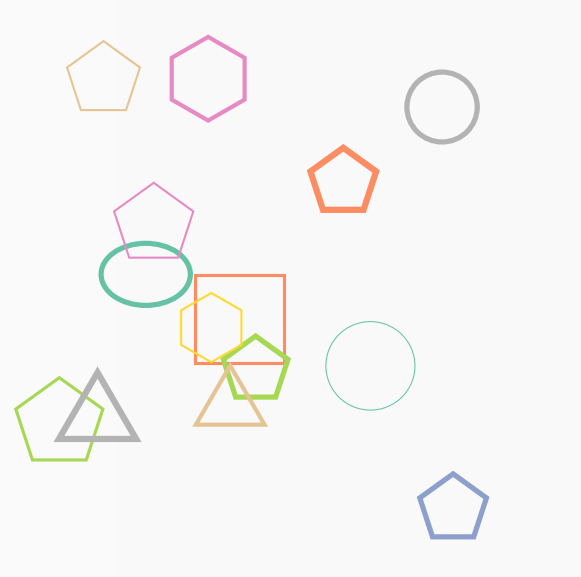[{"shape": "circle", "thickness": 0.5, "radius": 0.38, "center": [0.637, 0.366]}, {"shape": "oval", "thickness": 2.5, "radius": 0.38, "center": [0.251, 0.524]}, {"shape": "square", "thickness": 1.5, "radius": 0.38, "center": [0.411, 0.447]}, {"shape": "pentagon", "thickness": 3, "radius": 0.3, "center": [0.591, 0.684]}, {"shape": "pentagon", "thickness": 2.5, "radius": 0.3, "center": [0.78, 0.118]}, {"shape": "pentagon", "thickness": 1, "radius": 0.36, "center": [0.264, 0.611]}, {"shape": "hexagon", "thickness": 2, "radius": 0.36, "center": [0.358, 0.863]}, {"shape": "pentagon", "thickness": 2.5, "radius": 0.29, "center": [0.44, 0.359]}, {"shape": "pentagon", "thickness": 1.5, "radius": 0.39, "center": [0.102, 0.266]}, {"shape": "hexagon", "thickness": 1, "radius": 0.3, "center": [0.363, 0.432]}, {"shape": "pentagon", "thickness": 1, "radius": 0.33, "center": [0.178, 0.862]}, {"shape": "triangle", "thickness": 2, "radius": 0.34, "center": [0.396, 0.298]}, {"shape": "triangle", "thickness": 3, "radius": 0.38, "center": [0.168, 0.277]}, {"shape": "circle", "thickness": 2.5, "radius": 0.3, "center": [0.761, 0.814]}]